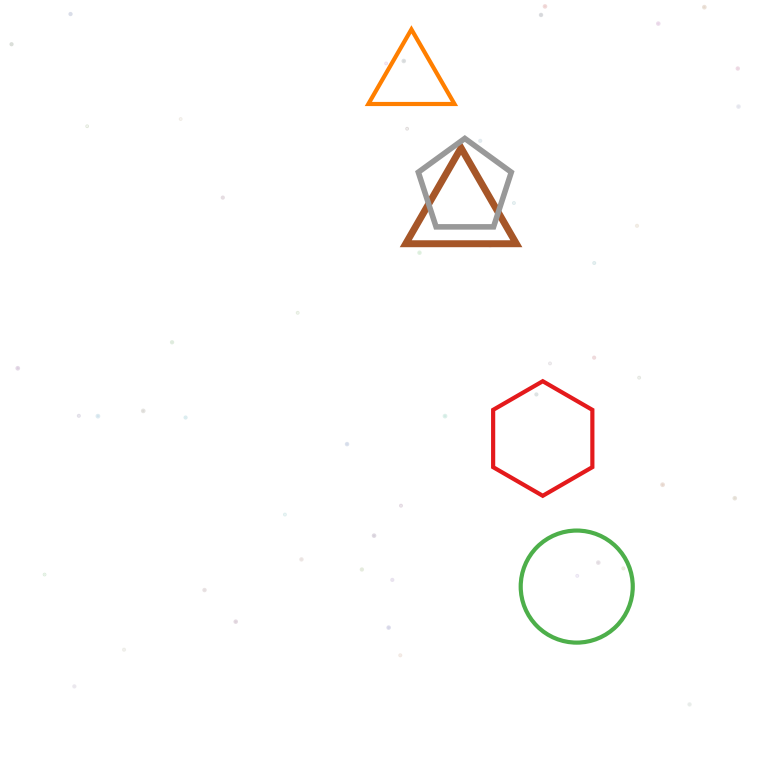[{"shape": "hexagon", "thickness": 1.5, "radius": 0.37, "center": [0.705, 0.431]}, {"shape": "circle", "thickness": 1.5, "radius": 0.36, "center": [0.749, 0.238]}, {"shape": "triangle", "thickness": 1.5, "radius": 0.32, "center": [0.534, 0.897]}, {"shape": "triangle", "thickness": 2.5, "radius": 0.41, "center": [0.599, 0.725]}, {"shape": "pentagon", "thickness": 2, "radius": 0.32, "center": [0.604, 0.757]}]